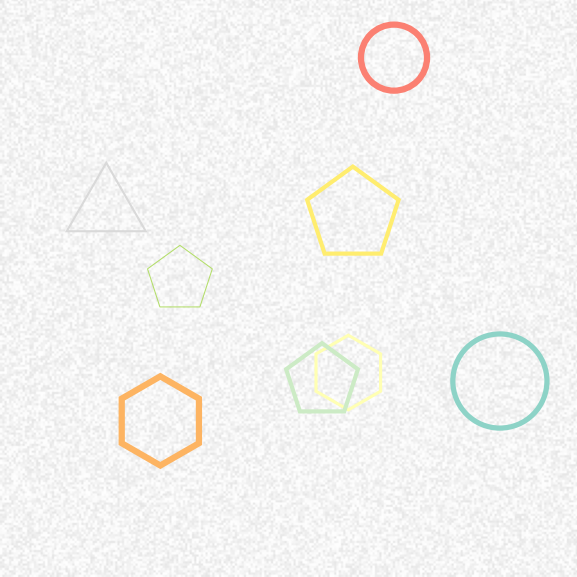[{"shape": "circle", "thickness": 2.5, "radius": 0.41, "center": [0.866, 0.339]}, {"shape": "hexagon", "thickness": 1.5, "radius": 0.32, "center": [0.603, 0.354]}, {"shape": "circle", "thickness": 3, "radius": 0.29, "center": [0.682, 0.899]}, {"shape": "hexagon", "thickness": 3, "radius": 0.39, "center": [0.278, 0.27]}, {"shape": "pentagon", "thickness": 0.5, "radius": 0.29, "center": [0.312, 0.515]}, {"shape": "triangle", "thickness": 1, "radius": 0.39, "center": [0.184, 0.638]}, {"shape": "pentagon", "thickness": 2, "radius": 0.33, "center": [0.558, 0.34]}, {"shape": "pentagon", "thickness": 2, "radius": 0.42, "center": [0.611, 0.627]}]